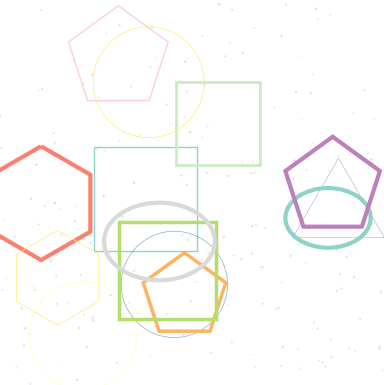[{"shape": "oval", "thickness": 3, "radius": 0.55, "center": [0.852, 0.434]}, {"shape": "square", "thickness": 1, "radius": 0.67, "center": [0.378, 0.483]}, {"shape": "circle", "thickness": 0.5, "radius": 0.7, "center": [0.214, 0.128]}, {"shape": "triangle", "thickness": 0.5, "radius": 0.69, "center": [0.879, 0.452]}, {"shape": "hexagon", "thickness": 3, "radius": 0.74, "center": [0.107, 0.472]}, {"shape": "circle", "thickness": 0.5, "radius": 0.69, "center": [0.453, 0.261]}, {"shape": "pentagon", "thickness": 2.5, "radius": 0.56, "center": [0.479, 0.231]}, {"shape": "square", "thickness": 2.5, "radius": 0.63, "center": [0.435, 0.297]}, {"shape": "pentagon", "thickness": 1, "radius": 0.68, "center": [0.307, 0.849]}, {"shape": "oval", "thickness": 3, "radius": 0.72, "center": [0.414, 0.373]}, {"shape": "pentagon", "thickness": 3, "radius": 0.65, "center": [0.864, 0.516]}, {"shape": "square", "thickness": 2, "radius": 0.54, "center": [0.567, 0.679]}, {"shape": "circle", "thickness": 0.5, "radius": 0.72, "center": [0.386, 0.786]}, {"shape": "hexagon", "thickness": 0.5, "radius": 0.62, "center": [0.15, 0.278]}]